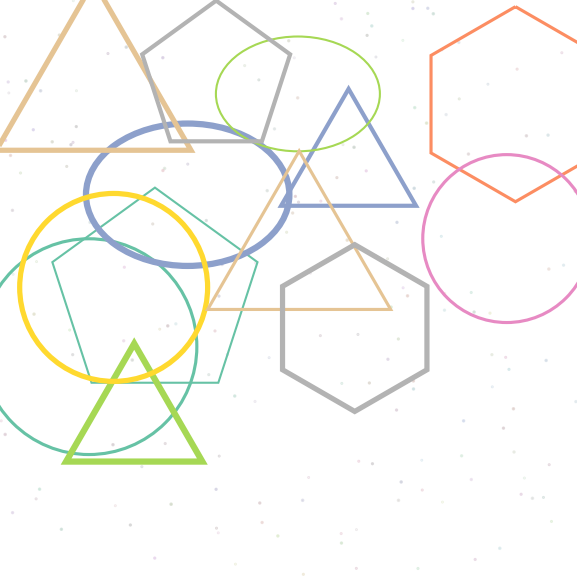[{"shape": "circle", "thickness": 1.5, "radius": 0.93, "center": [0.154, 0.399]}, {"shape": "pentagon", "thickness": 1, "radius": 0.93, "center": [0.268, 0.487]}, {"shape": "hexagon", "thickness": 1.5, "radius": 0.84, "center": [0.893, 0.819]}, {"shape": "oval", "thickness": 3, "radius": 0.88, "center": [0.325, 0.662]}, {"shape": "triangle", "thickness": 2, "radius": 0.67, "center": [0.604, 0.71]}, {"shape": "circle", "thickness": 1.5, "radius": 0.73, "center": [0.877, 0.586]}, {"shape": "triangle", "thickness": 3, "radius": 0.68, "center": [0.232, 0.268]}, {"shape": "oval", "thickness": 1, "radius": 0.71, "center": [0.516, 0.837]}, {"shape": "circle", "thickness": 2.5, "radius": 0.81, "center": [0.197, 0.501]}, {"shape": "triangle", "thickness": 2.5, "radius": 0.97, "center": [0.162, 0.836]}, {"shape": "triangle", "thickness": 1.5, "radius": 0.91, "center": [0.518, 0.555]}, {"shape": "hexagon", "thickness": 2.5, "radius": 0.72, "center": [0.614, 0.431]}, {"shape": "pentagon", "thickness": 2, "radius": 0.67, "center": [0.374, 0.863]}]